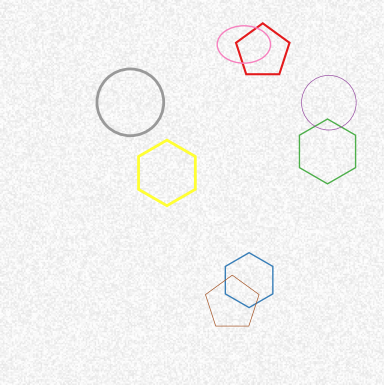[{"shape": "pentagon", "thickness": 1.5, "radius": 0.37, "center": [0.682, 0.866]}, {"shape": "hexagon", "thickness": 1, "radius": 0.36, "center": [0.647, 0.272]}, {"shape": "hexagon", "thickness": 1, "radius": 0.42, "center": [0.851, 0.607]}, {"shape": "circle", "thickness": 0.5, "radius": 0.35, "center": [0.854, 0.733]}, {"shape": "hexagon", "thickness": 2, "radius": 0.43, "center": [0.434, 0.551]}, {"shape": "pentagon", "thickness": 0.5, "radius": 0.37, "center": [0.603, 0.212]}, {"shape": "oval", "thickness": 1, "radius": 0.35, "center": [0.633, 0.885]}, {"shape": "circle", "thickness": 2, "radius": 0.43, "center": [0.338, 0.734]}]